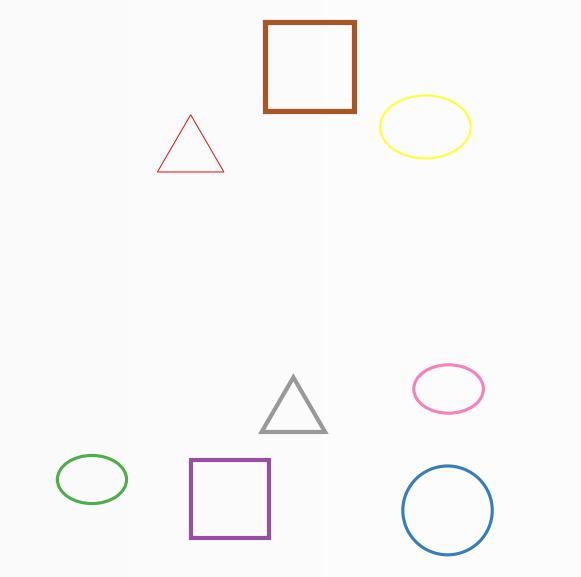[{"shape": "triangle", "thickness": 0.5, "radius": 0.33, "center": [0.328, 0.734]}, {"shape": "circle", "thickness": 1.5, "radius": 0.38, "center": [0.77, 0.115]}, {"shape": "oval", "thickness": 1.5, "radius": 0.3, "center": [0.158, 0.169]}, {"shape": "square", "thickness": 2, "radius": 0.34, "center": [0.395, 0.135]}, {"shape": "oval", "thickness": 1, "radius": 0.39, "center": [0.732, 0.779]}, {"shape": "square", "thickness": 2.5, "radius": 0.38, "center": [0.533, 0.884]}, {"shape": "oval", "thickness": 1.5, "radius": 0.3, "center": [0.772, 0.326]}, {"shape": "triangle", "thickness": 2, "radius": 0.32, "center": [0.505, 0.283]}]